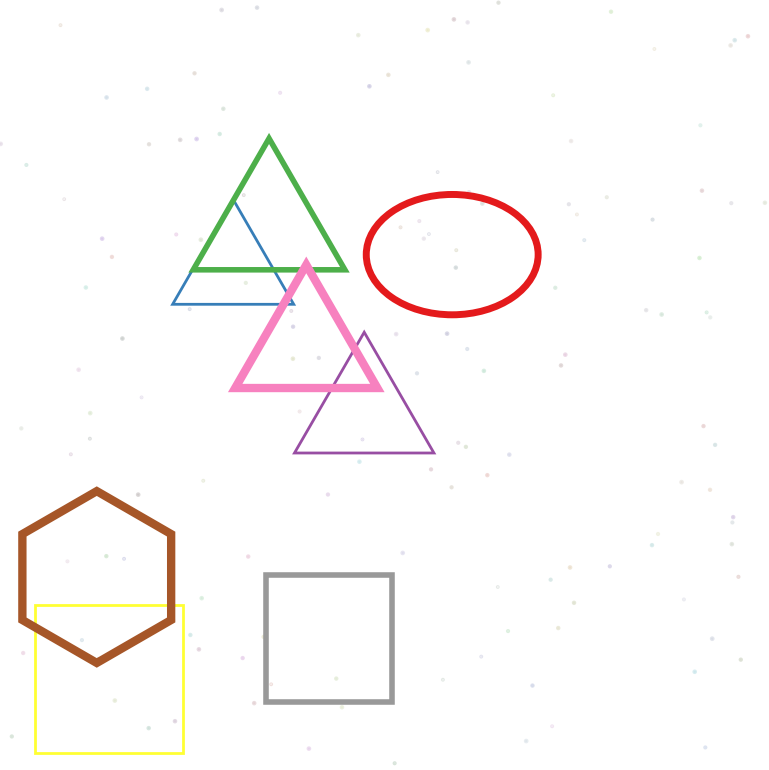[{"shape": "oval", "thickness": 2.5, "radius": 0.56, "center": [0.587, 0.669]}, {"shape": "triangle", "thickness": 1, "radius": 0.45, "center": [0.303, 0.65]}, {"shape": "triangle", "thickness": 2, "radius": 0.57, "center": [0.349, 0.706]}, {"shape": "triangle", "thickness": 1, "radius": 0.52, "center": [0.473, 0.464]}, {"shape": "square", "thickness": 1, "radius": 0.48, "center": [0.141, 0.118]}, {"shape": "hexagon", "thickness": 3, "radius": 0.56, "center": [0.126, 0.251]}, {"shape": "triangle", "thickness": 3, "radius": 0.53, "center": [0.398, 0.549]}, {"shape": "square", "thickness": 2, "radius": 0.41, "center": [0.427, 0.171]}]